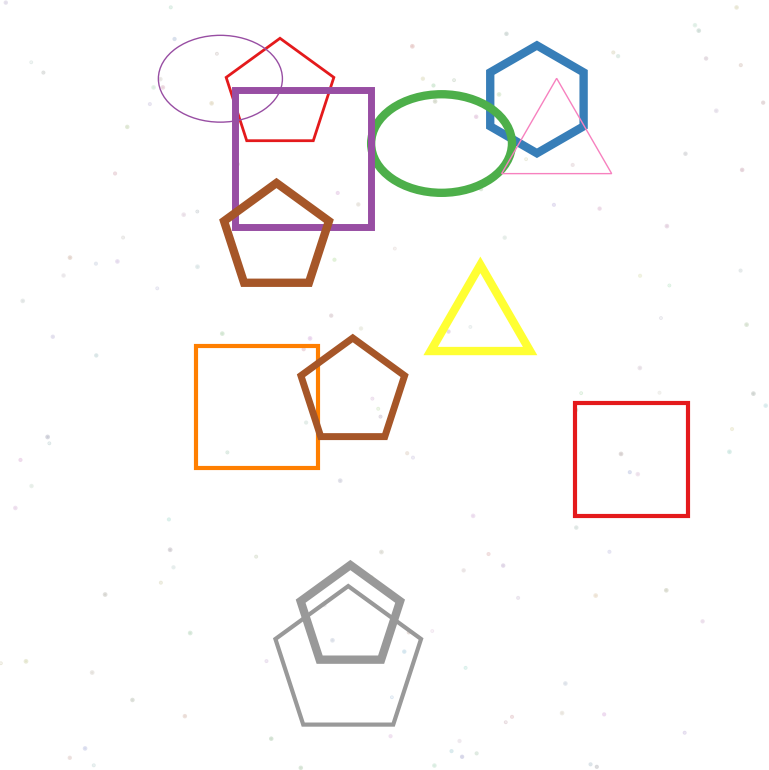[{"shape": "pentagon", "thickness": 1, "radius": 0.37, "center": [0.364, 0.877]}, {"shape": "square", "thickness": 1.5, "radius": 0.37, "center": [0.82, 0.404]}, {"shape": "hexagon", "thickness": 3, "radius": 0.35, "center": [0.697, 0.871]}, {"shape": "oval", "thickness": 3, "radius": 0.46, "center": [0.573, 0.814]}, {"shape": "oval", "thickness": 0.5, "radius": 0.4, "center": [0.286, 0.898]}, {"shape": "square", "thickness": 2.5, "radius": 0.44, "center": [0.394, 0.794]}, {"shape": "square", "thickness": 1.5, "radius": 0.4, "center": [0.334, 0.471]}, {"shape": "triangle", "thickness": 3, "radius": 0.37, "center": [0.624, 0.581]}, {"shape": "pentagon", "thickness": 2.5, "radius": 0.35, "center": [0.458, 0.49]}, {"shape": "pentagon", "thickness": 3, "radius": 0.36, "center": [0.359, 0.691]}, {"shape": "triangle", "thickness": 0.5, "radius": 0.41, "center": [0.723, 0.816]}, {"shape": "pentagon", "thickness": 3, "radius": 0.34, "center": [0.455, 0.198]}, {"shape": "pentagon", "thickness": 1.5, "radius": 0.5, "center": [0.452, 0.139]}]